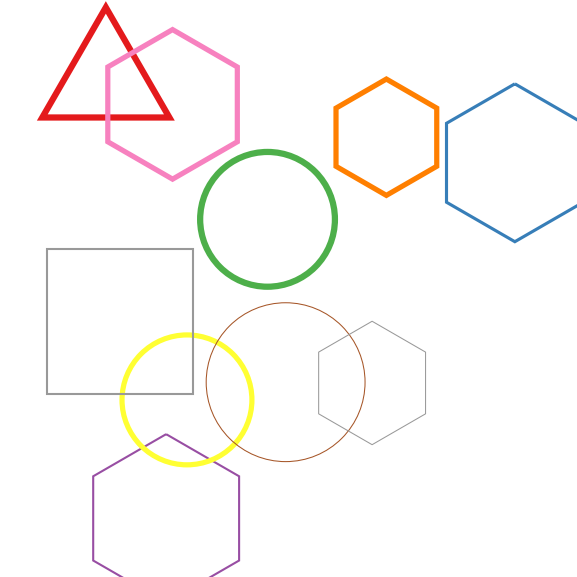[{"shape": "triangle", "thickness": 3, "radius": 0.64, "center": [0.183, 0.859]}, {"shape": "hexagon", "thickness": 1.5, "radius": 0.68, "center": [0.892, 0.717]}, {"shape": "circle", "thickness": 3, "radius": 0.58, "center": [0.463, 0.619]}, {"shape": "hexagon", "thickness": 1, "radius": 0.73, "center": [0.288, 0.101]}, {"shape": "hexagon", "thickness": 2.5, "radius": 0.5, "center": [0.669, 0.762]}, {"shape": "circle", "thickness": 2.5, "radius": 0.56, "center": [0.324, 0.307]}, {"shape": "circle", "thickness": 0.5, "radius": 0.69, "center": [0.495, 0.337]}, {"shape": "hexagon", "thickness": 2.5, "radius": 0.65, "center": [0.299, 0.818]}, {"shape": "square", "thickness": 1, "radius": 0.63, "center": [0.208, 0.442]}, {"shape": "hexagon", "thickness": 0.5, "radius": 0.53, "center": [0.644, 0.336]}]